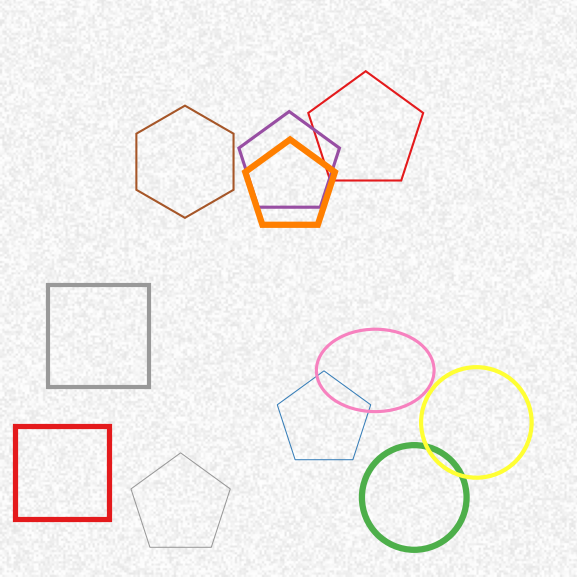[{"shape": "square", "thickness": 2.5, "radius": 0.4, "center": [0.107, 0.181]}, {"shape": "pentagon", "thickness": 1, "radius": 0.52, "center": [0.633, 0.771]}, {"shape": "pentagon", "thickness": 0.5, "radius": 0.43, "center": [0.561, 0.272]}, {"shape": "circle", "thickness": 3, "radius": 0.45, "center": [0.717, 0.138]}, {"shape": "pentagon", "thickness": 1.5, "radius": 0.46, "center": [0.501, 0.714]}, {"shape": "pentagon", "thickness": 3, "radius": 0.41, "center": [0.502, 0.676]}, {"shape": "circle", "thickness": 2, "radius": 0.48, "center": [0.825, 0.268]}, {"shape": "hexagon", "thickness": 1, "radius": 0.49, "center": [0.32, 0.719]}, {"shape": "oval", "thickness": 1.5, "radius": 0.51, "center": [0.65, 0.358]}, {"shape": "square", "thickness": 2, "radius": 0.44, "center": [0.17, 0.417]}, {"shape": "pentagon", "thickness": 0.5, "radius": 0.45, "center": [0.313, 0.125]}]